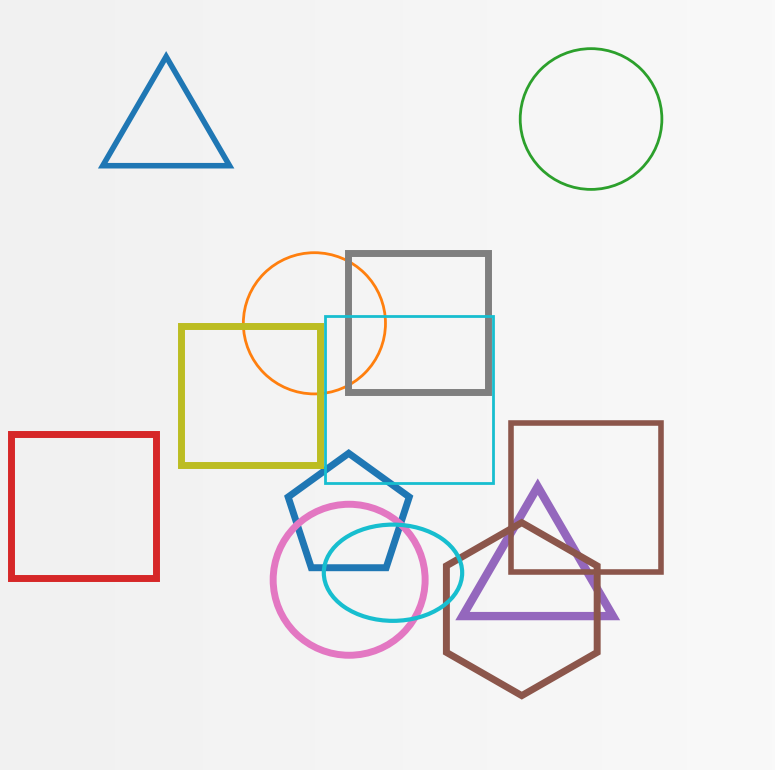[{"shape": "pentagon", "thickness": 2.5, "radius": 0.41, "center": [0.45, 0.329]}, {"shape": "triangle", "thickness": 2, "radius": 0.47, "center": [0.214, 0.832]}, {"shape": "circle", "thickness": 1, "radius": 0.46, "center": [0.406, 0.58]}, {"shape": "circle", "thickness": 1, "radius": 0.46, "center": [0.763, 0.845]}, {"shape": "square", "thickness": 2.5, "radius": 0.47, "center": [0.107, 0.343]}, {"shape": "triangle", "thickness": 3, "radius": 0.56, "center": [0.694, 0.256]}, {"shape": "square", "thickness": 2, "radius": 0.48, "center": [0.756, 0.354]}, {"shape": "hexagon", "thickness": 2.5, "radius": 0.56, "center": [0.673, 0.209]}, {"shape": "circle", "thickness": 2.5, "radius": 0.49, "center": [0.451, 0.247]}, {"shape": "square", "thickness": 2.5, "radius": 0.45, "center": [0.54, 0.582]}, {"shape": "square", "thickness": 2.5, "radius": 0.45, "center": [0.323, 0.487]}, {"shape": "oval", "thickness": 1.5, "radius": 0.45, "center": [0.507, 0.256]}, {"shape": "square", "thickness": 1, "radius": 0.54, "center": [0.528, 0.481]}]